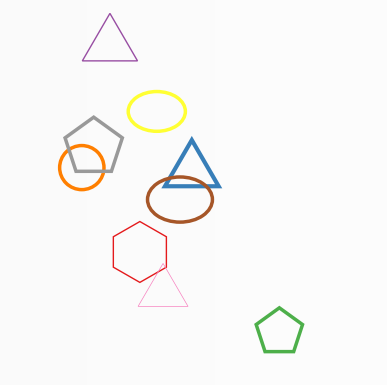[{"shape": "hexagon", "thickness": 1, "radius": 0.4, "center": [0.361, 0.346]}, {"shape": "triangle", "thickness": 3, "radius": 0.4, "center": [0.495, 0.556]}, {"shape": "pentagon", "thickness": 2.5, "radius": 0.31, "center": [0.721, 0.138]}, {"shape": "triangle", "thickness": 1, "radius": 0.41, "center": [0.284, 0.883]}, {"shape": "circle", "thickness": 2.5, "radius": 0.29, "center": [0.211, 0.565]}, {"shape": "oval", "thickness": 2.5, "radius": 0.37, "center": [0.405, 0.711]}, {"shape": "oval", "thickness": 2.5, "radius": 0.42, "center": [0.464, 0.482]}, {"shape": "triangle", "thickness": 0.5, "radius": 0.37, "center": [0.421, 0.241]}, {"shape": "pentagon", "thickness": 2.5, "radius": 0.39, "center": [0.242, 0.618]}]